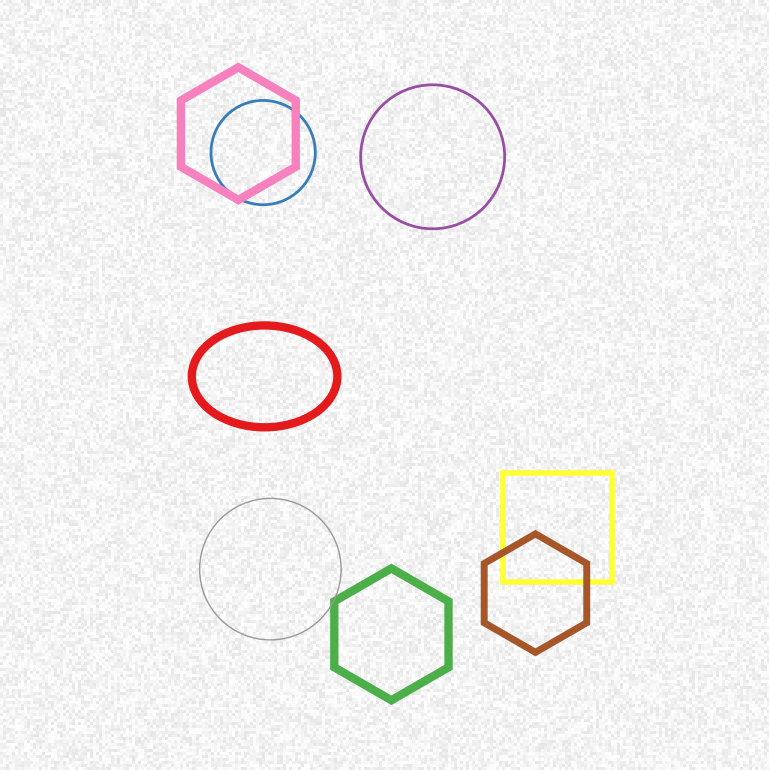[{"shape": "oval", "thickness": 3, "radius": 0.47, "center": [0.344, 0.511]}, {"shape": "circle", "thickness": 1, "radius": 0.34, "center": [0.342, 0.802]}, {"shape": "hexagon", "thickness": 3, "radius": 0.43, "center": [0.508, 0.176]}, {"shape": "circle", "thickness": 1, "radius": 0.47, "center": [0.562, 0.796]}, {"shape": "square", "thickness": 2, "radius": 0.35, "center": [0.724, 0.315]}, {"shape": "hexagon", "thickness": 2.5, "radius": 0.38, "center": [0.695, 0.23]}, {"shape": "hexagon", "thickness": 3, "radius": 0.43, "center": [0.31, 0.826]}, {"shape": "circle", "thickness": 0.5, "radius": 0.46, "center": [0.351, 0.261]}]